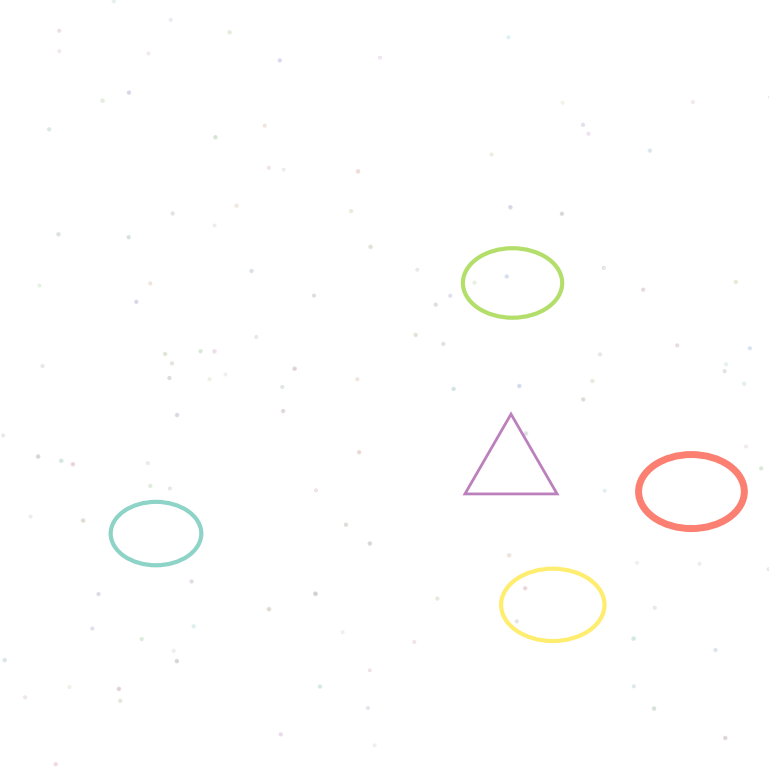[{"shape": "oval", "thickness": 1.5, "radius": 0.29, "center": [0.203, 0.307]}, {"shape": "oval", "thickness": 2.5, "radius": 0.34, "center": [0.898, 0.362]}, {"shape": "oval", "thickness": 1.5, "radius": 0.32, "center": [0.666, 0.633]}, {"shape": "triangle", "thickness": 1, "radius": 0.35, "center": [0.664, 0.393]}, {"shape": "oval", "thickness": 1.5, "radius": 0.34, "center": [0.718, 0.214]}]